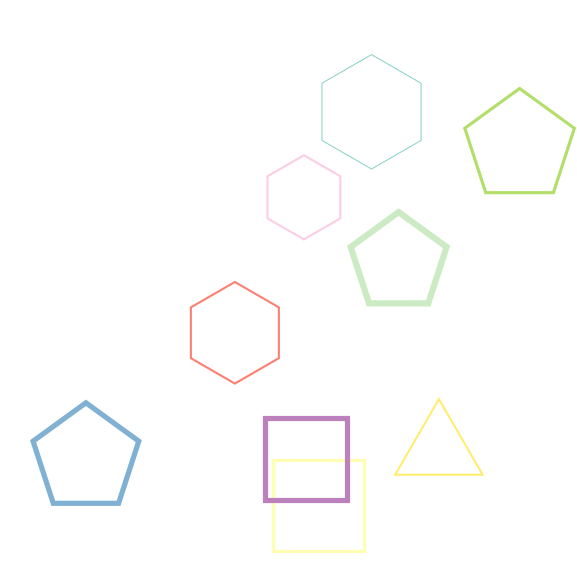[{"shape": "hexagon", "thickness": 0.5, "radius": 0.5, "center": [0.643, 0.806]}, {"shape": "square", "thickness": 1.5, "radius": 0.39, "center": [0.552, 0.123]}, {"shape": "hexagon", "thickness": 1, "radius": 0.44, "center": [0.407, 0.423]}, {"shape": "pentagon", "thickness": 2.5, "radius": 0.48, "center": [0.149, 0.205]}, {"shape": "pentagon", "thickness": 1.5, "radius": 0.5, "center": [0.9, 0.746]}, {"shape": "hexagon", "thickness": 1, "radius": 0.36, "center": [0.526, 0.657]}, {"shape": "square", "thickness": 2.5, "radius": 0.35, "center": [0.53, 0.204]}, {"shape": "pentagon", "thickness": 3, "radius": 0.44, "center": [0.69, 0.545]}, {"shape": "triangle", "thickness": 1, "radius": 0.44, "center": [0.76, 0.221]}]